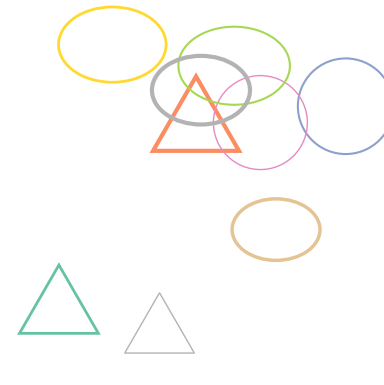[{"shape": "triangle", "thickness": 2, "radius": 0.59, "center": [0.153, 0.193]}, {"shape": "triangle", "thickness": 3, "radius": 0.64, "center": [0.509, 0.673]}, {"shape": "circle", "thickness": 1.5, "radius": 0.62, "center": [0.898, 0.724]}, {"shape": "circle", "thickness": 1, "radius": 0.61, "center": [0.676, 0.682]}, {"shape": "oval", "thickness": 1.5, "radius": 0.72, "center": [0.608, 0.829]}, {"shape": "oval", "thickness": 2, "radius": 0.7, "center": [0.292, 0.884]}, {"shape": "oval", "thickness": 2.5, "radius": 0.57, "center": [0.717, 0.404]}, {"shape": "oval", "thickness": 3, "radius": 0.64, "center": [0.522, 0.766]}, {"shape": "triangle", "thickness": 1, "radius": 0.52, "center": [0.414, 0.135]}]